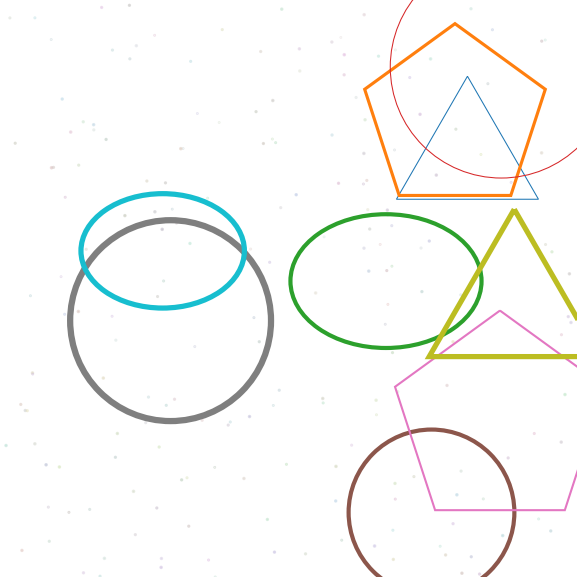[{"shape": "triangle", "thickness": 0.5, "radius": 0.71, "center": [0.809, 0.725]}, {"shape": "pentagon", "thickness": 1.5, "radius": 0.82, "center": [0.788, 0.794]}, {"shape": "oval", "thickness": 2, "radius": 0.83, "center": [0.668, 0.512]}, {"shape": "circle", "thickness": 0.5, "radius": 0.96, "center": [0.868, 0.883]}, {"shape": "circle", "thickness": 2, "radius": 0.72, "center": [0.747, 0.112]}, {"shape": "pentagon", "thickness": 1, "radius": 0.96, "center": [0.866, 0.27]}, {"shape": "circle", "thickness": 3, "radius": 0.87, "center": [0.295, 0.444]}, {"shape": "triangle", "thickness": 2.5, "radius": 0.85, "center": [0.891, 0.467]}, {"shape": "oval", "thickness": 2.5, "radius": 0.71, "center": [0.282, 0.565]}]